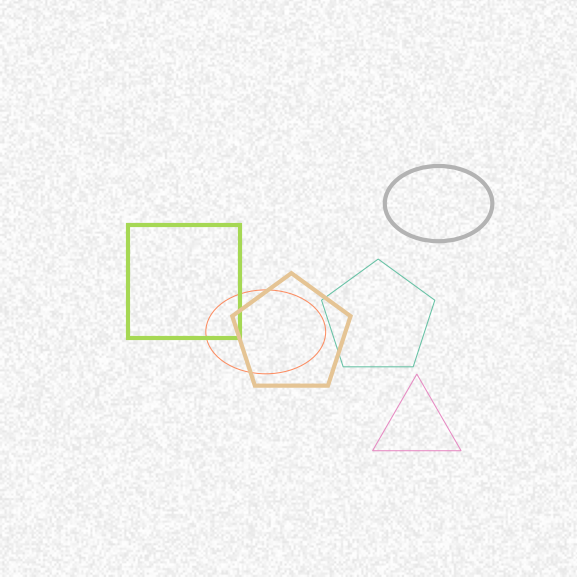[{"shape": "pentagon", "thickness": 0.5, "radius": 0.52, "center": [0.655, 0.447]}, {"shape": "oval", "thickness": 0.5, "radius": 0.52, "center": [0.46, 0.425]}, {"shape": "triangle", "thickness": 0.5, "radius": 0.44, "center": [0.722, 0.263]}, {"shape": "square", "thickness": 2, "radius": 0.49, "center": [0.319, 0.511]}, {"shape": "pentagon", "thickness": 2, "radius": 0.54, "center": [0.505, 0.418]}, {"shape": "oval", "thickness": 2, "radius": 0.47, "center": [0.759, 0.647]}]